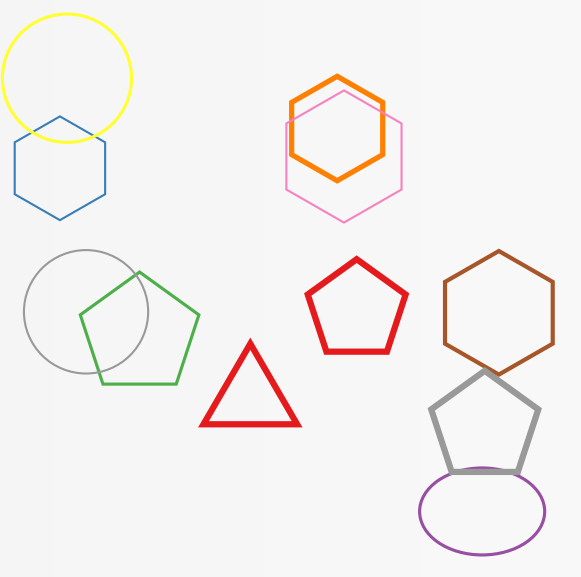[{"shape": "triangle", "thickness": 3, "radius": 0.46, "center": [0.431, 0.311]}, {"shape": "pentagon", "thickness": 3, "radius": 0.44, "center": [0.614, 0.462]}, {"shape": "hexagon", "thickness": 1, "radius": 0.45, "center": [0.103, 0.708]}, {"shape": "pentagon", "thickness": 1.5, "radius": 0.54, "center": [0.24, 0.421]}, {"shape": "oval", "thickness": 1.5, "radius": 0.54, "center": [0.83, 0.113]}, {"shape": "hexagon", "thickness": 2.5, "radius": 0.45, "center": [0.58, 0.777]}, {"shape": "circle", "thickness": 1.5, "radius": 0.56, "center": [0.115, 0.864]}, {"shape": "hexagon", "thickness": 2, "radius": 0.53, "center": [0.858, 0.457]}, {"shape": "hexagon", "thickness": 1, "radius": 0.57, "center": [0.592, 0.728]}, {"shape": "circle", "thickness": 1, "radius": 0.53, "center": [0.148, 0.459]}, {"shape": "pentagon", "thickness": 3, "radius": 0.48, "center": [0.834, 0.26]}]